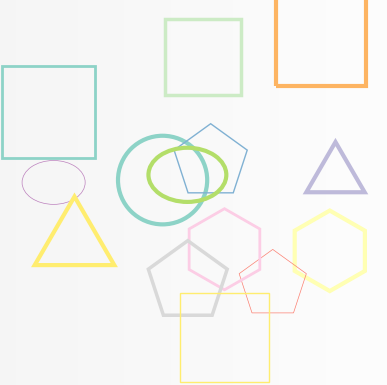[{"shape": "square", "thickness": 2, "radius": 0.6, "center": [0.126, 0.709]}, {"shape": "circle", "thickness": 3, "radius": 0.58, "center": [0.42, 0.532]}, {"shape": "hexagon", "thickness": 3, "radius": 0.52, "center": [0.851, 0.349]}, {"shape": "triangle", "thickness": 3, "radius": 0.43, "center": [0.866, 0.544]}, {"shape": "pentagon", "thickness": 0.5, "radius": 0.46, "center": [0.704, 0.261]}, {"shape": "pentagon", "thickness": 1, "radius": 0.5, "center": [0.544, 0.579]}, {"shape": "square", "thickness": 3, "radius": 0.58, "center": [0.828, 0.892]}, {"shape": "oval", "thickness": 3, "radius": 0.5, "center": [0.484, 0.546]}, {"shape": "hexagon", "thickness": 2, "radius": 0.53, "center": [0.579, 0.353]}, {"shape": "pentagon", "thickness": 2.5, "radius": 0.54, "center": [0.485, 0.268]}, {"shape": "oval", "thickness": 0.5, "radius": 0.41, "center": [0.138, 0.526]}, {"shape": "square", "thickness": 2.5, "radius": 0.49, "center": [0.525, 0.852]}, {"shape": "square", "thickness": 1, "radius": 0.57, "center": [0.58, 0.124]}, {"shape": "triangle", "thickness": 3, "radius": 0.59, "center": [0.192, 0.371]}]